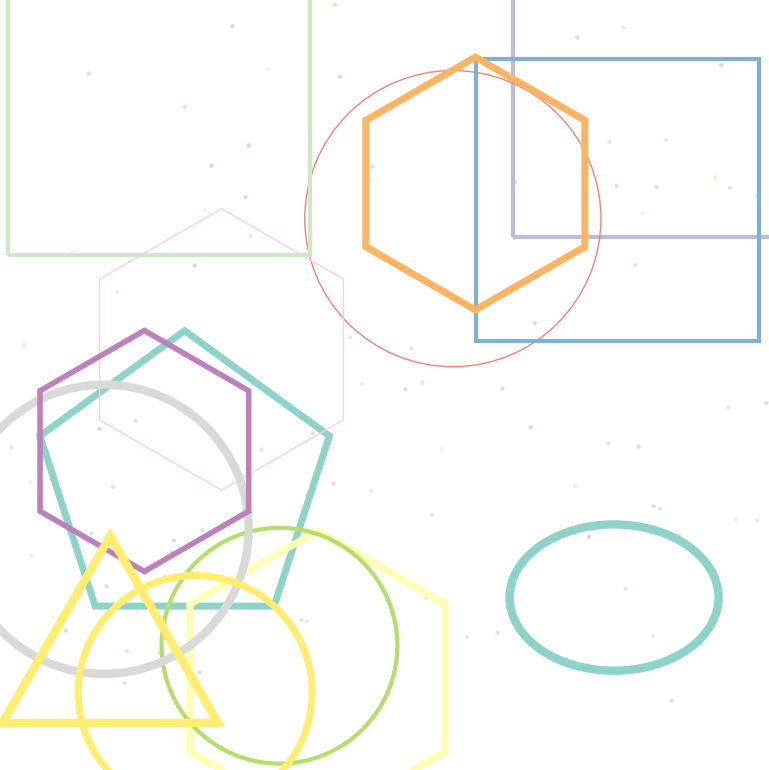[{"shape": "pentagon", "thickness": 2.5, "radius": 0.99, "center": [0.24, 0.373]}, {"shape": "oval", "thickness": 3, "radius": 0.68, "center": [0.797, 0.224]}, {"shape": "hexagon", "thickness": 2.5, "radius": 0.96, "center": [0.413, 0.119]}, {"shape": "square", "thickness": 1.5, "radius": 0.93, "center": [0.853, 0.88]}, {"shape": "circle", "thickness": 0.5, "radius": 0.96, "center": [0.588, 0.716]}, {"shape": "square", "thickness": 1.5, "radius": 0.92, "center": [0.802, 0.74]}, {"shape": "hexagon", "thickness": 2.5, "radius": 0.82, "center": [0.617, 0.762]}, {"shape": "circle", "thickness": 1.5, "radius": 0.77, "center": [0.363, 0.161]}, {"shape": "hexagon", "thickness": 0.5, "radius": 0.91, "center": [0.288, 0.546]}, {"shape": "circle", "thickness": 3, "radius": 0.94, "center": [0.135, 0.313]}, {"shape": "hexagon", "thickness": 2, "radius": 0.78, "center": [0.187, 0.414]}, {"shape": "square", "thickness": 1.5, "radius": 0.98, "center": [0.207, 0.866]}, {"shape": "triangle", "thickness": 3, "radius": 0.81, "center": [0.143, 0.142]}, {"shape": "circle", "thickness": 2.5, "radius": 0.76, "center": [0.254, 0.101]}]